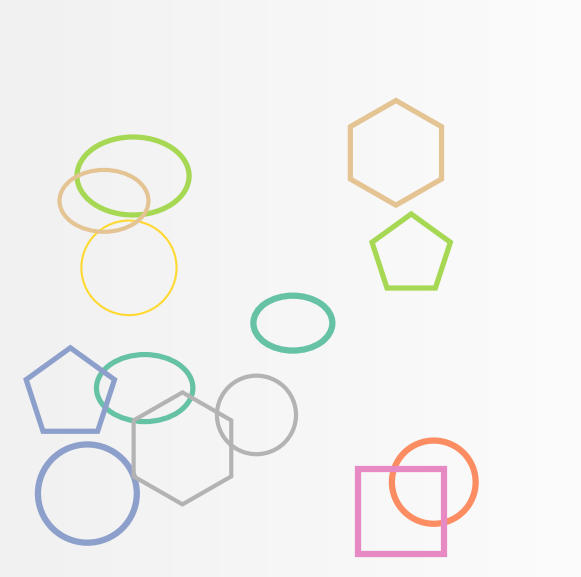[{"shape": "oval", "thickness": 2.5, "radius": 0.41, "center": [0.249, 0.327]}, {"shape": "oval", "thickness": 3, "radius": 0.34, "center": [0.504, 0.44]}, {"shape": "circle", "thickness": 3, "radius": 0.36, "center": [0.746, 0.164]}, {"shape": "pentagon", "thickness": 2.5, "radius": 0.4, "center": [0.121, 0.317]}, {"shape": "circle", "thickness": 3, "radius": 0.43, "center": [0.15, 0.144]}, {"shape": "square", "thickness": 3, "radius": 0.37, "center": [0.691, 0.113]}, {"shape": "oval", "thickness": 2.5, "radius": 0.48, "center": [0.229, 0.694]}, {"shape": "pentagon", "thickness": 2.5, "radius": 0.35, "center": [0.707, 0.558]}, {"shape": "circle", "thickness": 1, "radius": 0.41, "center": [0.222, 0.535]}, {"shape": "hexagon", "thickness": 2.5, "radius": 0.45, "center": [0.681, 0.734]}, {"shape": "oval", "thickness": 2, "radius": 0.38, "center": [0.179, 0.651]}, {"shape": "hexagon", "thickness": 2, "radius": 0.48, "center": [0.314, 0.223]}, {"shape": "circle", "thickness": 2, "radius": 0.34, "center": [0.441, 0.281]}]